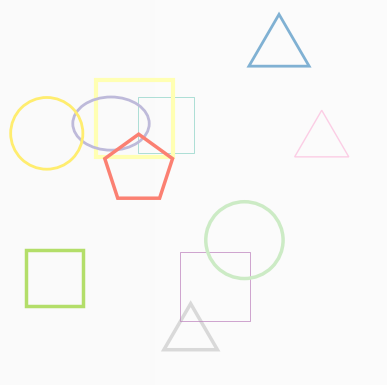[{"shape": "square", "thickness": 0.5, "radius": 0.36, "center": [0.428, 0.675]}, {"shape": "square", "thickness": 3, "radius": 0.5, "center": [0.347, 0.693]}, {"shape": "oval", "thickness": 2, "radius": 0.49, "center": [0.286, 0.679]}, {"shape": "pentagon", "thickness": 2.5, "radius": 0.46, "center": [0.358, 0.56]}, {"shape": "triangle", "thickness": 2, "radius": 0.45, "center": [0.72, 0.873]}, {"shape": "square", "thickness": 2.5, "radius": 0.37, "center": [0.14, 0.277]}, {"shape": "triangle", "thickness": 1, "radius": 0.4, "center": [0.83, 0.633]}, {"shape": "triangle", "thickness": 2.5, "radius": 0.4, "center": [0.492, 0.132]}, {"shape": "square", "thickness": 0.5, "radius": 0.45, "center": [0.555, 0.256]}, {"shape": "circle", "thickness": 2.5, "radius": 0.5, "center": [0.631, 0.376]}, {"shape": "circle", "thickness": 2, "radius": 0.47, "center": [0.121, 0.654]}]